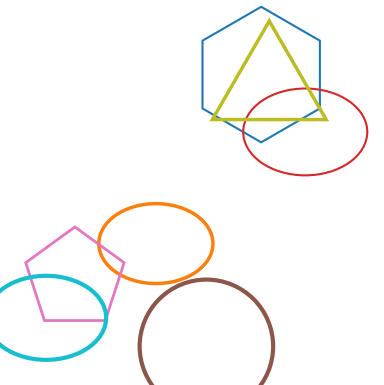[{"shape": "hexagon", "thickness": 1.5, "radius": 0.88, "center": [0.678, 0.806]}, {"shape": "oval", "thickness": 2.5, "radius": 0.74, "center": [0.405, 0.367]}, {"shape": "oval", "thickness": 1.5, "radius": 0.81, "center": [0.793, 0.657]}, {"shape": "circle", "thickness": 3, "radius": 0.87, "center": [0.536, 0.1]}, {"shape": "pentagon", "thickness": 2, "radius": 0.67, "center": [0.195, 0.276]}, {"shape": "triangle", "thickness": 2.5, "radius": 0.85, "center": [0.699, 0.775]}, {"shape": "oval", "thickness": 3, "radius": 0.78, "center": [0.12, 0.174]}]